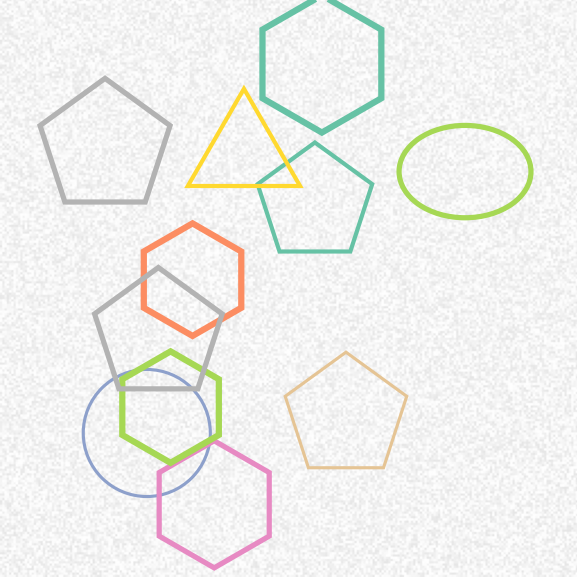[{"shape": "pentagon", "thickness": 2, "radius": 0.52, "center": [0.545, 0.648]}, {"shape": "hexagon", "thickness": 3, "radius": 0.59, "center": [0.557, 0.888]}, {"shape": "hexagon", "thickness": 3, "radius": 0.49, "center": [0.333, 0.515]}, {"shape": "circle", "thickness": 1.5, "radius": 0.55, "center": [0.254, 0.249]}, {"shape": "hexagon", "thickness": 2.5, "radius": 0.55, "center": [0.371, 0.126]}, {"shape": "hexagon", "thickness": 3, "radius": 0.48, "center": [0.295, 0.294]}, {"shape": "oval", "thickness": 2.5, "radius": 0.57, "center": [0.805, 0.702]}, {"shape": "triangle", "thickness": 2, "radius": 0.56, "center": [0.422, 0.733]}, {"shape": "pentagon", "thickness": 1.5, "radius": 0.55, "center": [0.599, 0.279]}, {"shape": "pentagon", "thickness": 2.5, "radius": 0.58, "center": [0.274, 0.42]}, {"shape": "pentagon", "thickness": 2.5, "radius": 0.59, "center": [0.182, 0.745]}]